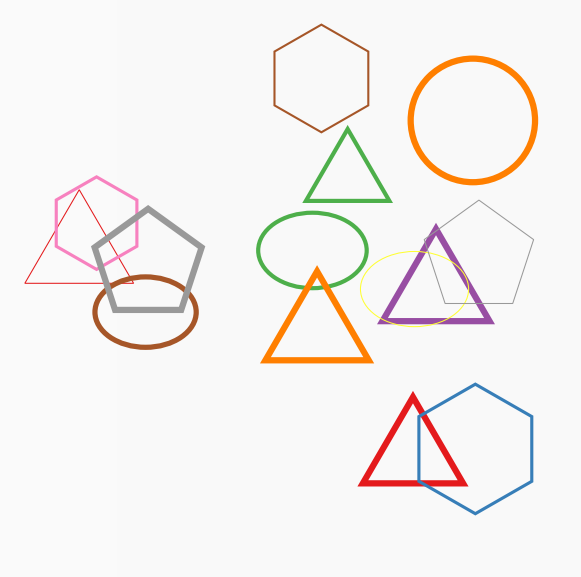[{"shape": "triangle", "thickness": 3, "radius": 0.5, "center": [0.71, 0.212]}, {"shape": "triangle", "thickness": 0.5, "radius": 0.54, "center": [0.136, 0.563]}, {"shape": "hexagon", "thickness": 1.5, "radius": 0.56, "center": [0.818, 0.222]}, {"shape": "oval", "thickness": 2, "radius": 0.47, "center": [0.538, 0.565]}, {"shape": "triangle", "thickness": 2, "radius": 0.41, "center": [0.598, 0.693]}, {"shape": "triangle", "thickness": 3, "radius": 0.53, "center": [0.75, 0.496]}, {"shape": "triangle", "thickness": 3, "radius": 0.51, "center": [0.546, 0.427]}, {"shape": "circle", "thickness": 3, "radius": 0.53, "center": [0.814, 0.791]}, {"shape": "oval", "thickness": 0.5, "radius": 0.47, "center": [0.713, 0.499]}, {"shape": "oval", "thickness": 2.5, "radius": 0.44, "center": [0.25, 0.459]}, {"shape": "hexagon", "thickness": 1, "radius": 0.47, "center": [0.553, 0.863]}, {"shape": "hexagon", "thickness": 1.5, "radius": 0.4, "center": [0.166, 0.613]}, {"shape": "pentagon", "thickness": 3, "radius": 0.48, "center": [0.255, 0.541]}, {"shape": "pentagon", "thickness": 0.5, "radius": 0.49, "center": [0.824, 0.554]}]